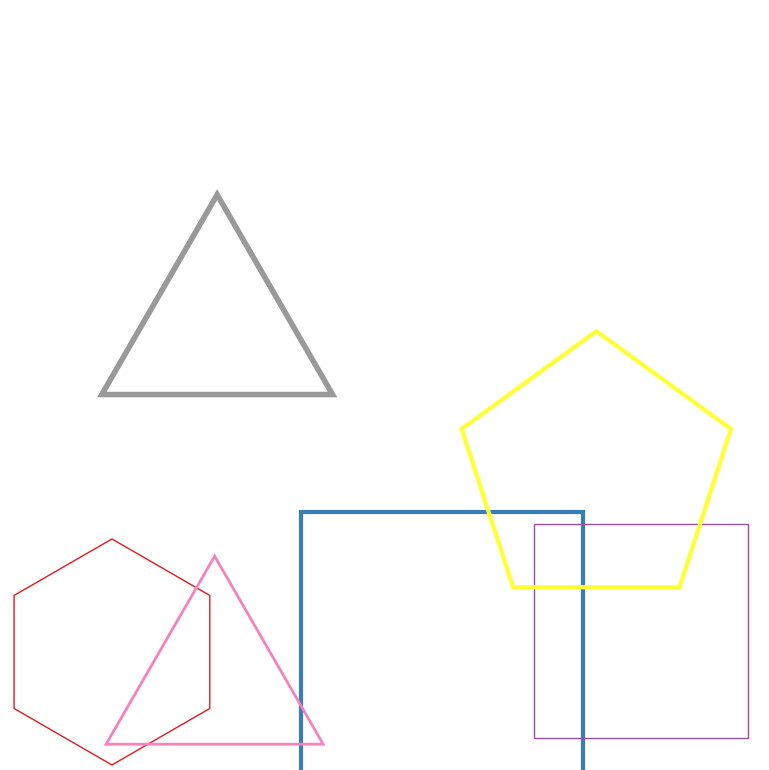[{"shape": "hexagon", "thickness": 0.5, "radius": 0.73, "center": [0.145, 0.153]}, {"shape": "square", "thickness": 1.5, "radius": 0.92, "center": [0.574, 0.152]}, {"shape": "square", "thickness": 0.5, "radius": 0.7, "center": [0.832, 0.181]}, {"shape": "pentagon", "thickness": 1.5, "radius": 0.92, "center": [0.774, 0.386]}, {"shape": "triangle", "thickness": 1, "radius": 0.81, "center": [0.279, 0.115]}, {"shape": "triangle", "thickness": 2, "radius": 0.87, "center": [0.282, 0.574]}]